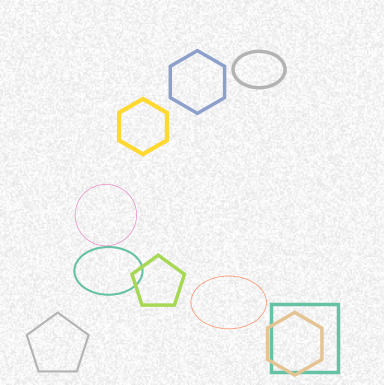[{"shape": "oval", "thickness": 1.5, "radius": 0.44, "center": [0.282, 0.296]}, {"shape": "square", "thickness": 2.5, "radius": 0.44, "center": [0.791, 0.122]}, {"shape": "oval", "thickness": 0.5, "radius": 0.49, "center": [0.594, 0.214]}, {"shape": "hexagon", "thickness": 2.5, "radius": 0.41, "center": [0.513, 0.787]}, {"shape": "circle", "thickness": 0.5, "radius": 0.4, "center": [0.275, 0.441]}, {"shape": "pentagon", "thickness": 2.5, "radius": 0.36, "center": [0.411, 0.265]}, {"shape": "hexagon", "thickness": 3, "radius": 0.36, "center": [0.371, 0.671]}, {"shape": "hexagon", "thickness": 2.5, "radius": 0.41, "center": [0.766, 0.107]}, {"shape": "pentagon", "thickness": 1.5, "radius": 0.42, "center": [0.15, 0.104]}, {"shape": "oval", "thickness": 2.5, "radius": 0.34, "center": [0.673, 0.819]}]